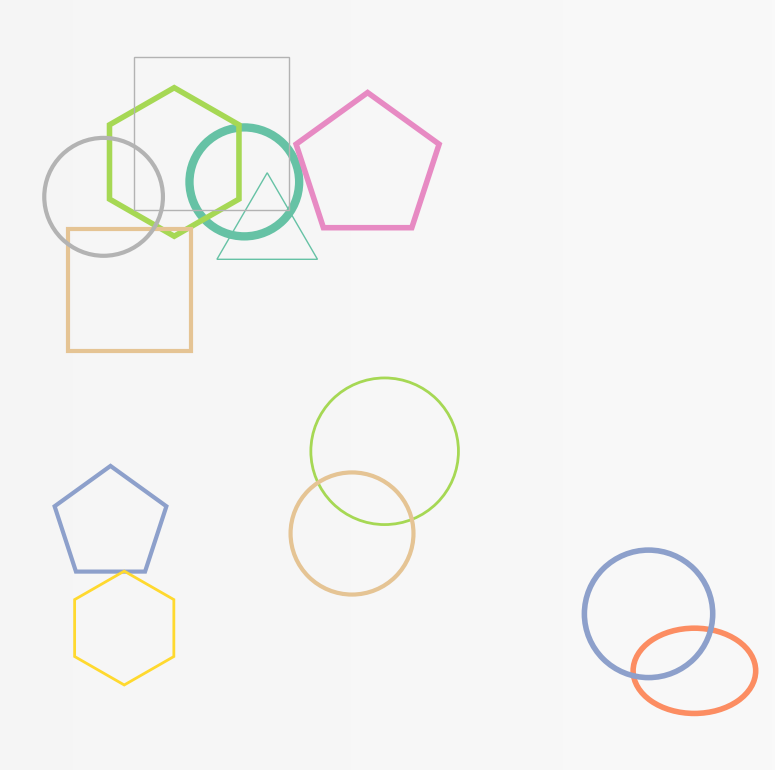[{"shape": "circle", "thickness": 3, "radius": 0.35, "center": [0.315, 0.764]}, {"shape": "triangle", "thickness": 0.5, "radius": 0.37, "center": [0.345, 0.701]}, {"shape": "oval", "thickness": 2, "radius": 0.4, "center": [0.896, 0.129]}, {"shape": "circle", "thickness": 2, "radius": 0.41, "center": [0.837, 0.203]}, {"shape": "pentagon", "thickness": 1.5, "radius": 0.38, "center": [0.143, 0.319]}, {"shape": "pentagon", "thickness": 2, "radius": 0.49, "center": [0.474, 0.783]}, {"shape": "hexagon", "thickness": 2, "radius": 0.48, "center": [0.225, 0.79]}, {"shape": "circle", "thickness": 1, "radius": 0.48, "center": [0.496, 0.414]}, {"shape": "hexagon", "thickness": 1, "radius": 0.37, "center": [0.16, 0.184]}, {"shape": "square", "thickness": 1.5, "radius": 0.4, "center": [0.167, 0.624]}, {"shape": "circle", "thickness": 1.5, "radius": 0.4, "center": [0.454, 0.307]}, {"shape": "circle", "thickness": 1.5, "radius": 0.38, "center": [0.134, 0.744]}, {"shape": "square", "thickness": 0.5, "radius": 0.5, "center": [0.273, 0.827]}]